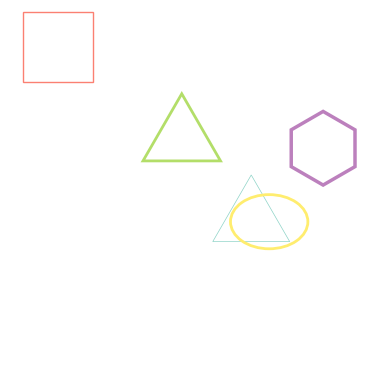[{"shape": "triangle", "thickness": 0.5, "radius": 0.58, "center": [0.653, 0.43]}, {"shape": "square", "thickness": 1, "radius": 0.46, "center": [0.151, 0.878]}, {"shape": "triangle", "thickness": 2, "radius": 0.58, "center": [0.472, 0.64]}, {"shape": "hexagon", "thickness": 2.5, "radius": 0.48, "center": [0.839, 0.615]}, {"shape": "oval", "thickness": 2, "radius": 0.5, "center": [0.699, 0.424]}]